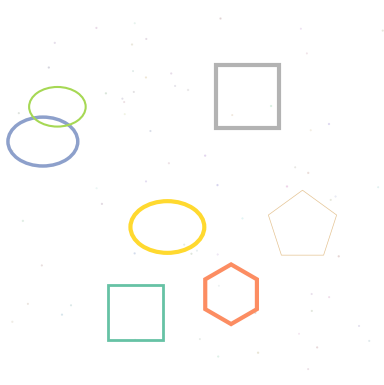[{"shape": "square", "thickness": 2, "radius": 0.36, "center": [0.353, 0.189]}, {"shape": "hexagon", "thickness": 3, "radius": 0.39, "center": [0.6, 0.236]}, {"shape": "oval", "thickness": 2.5, "radius": 0.45, "center": [0.111, 0.632]}, {"shape": "oval", "thickness": 1.5, "radius": 0.37, "center": [0.149, 0.723]}, {"shape": "oval", "thickness": 3, "radius": 0.48, "center": [0.435, 0.41]}, {"shape": "pentagon", "thickness": 0.5, "radius": 0.47, "center": [0.786, 0.413]}, {"shape": "square", "thickness": 3, "radius": 0.41, "center": [0.643, 0.748]}]